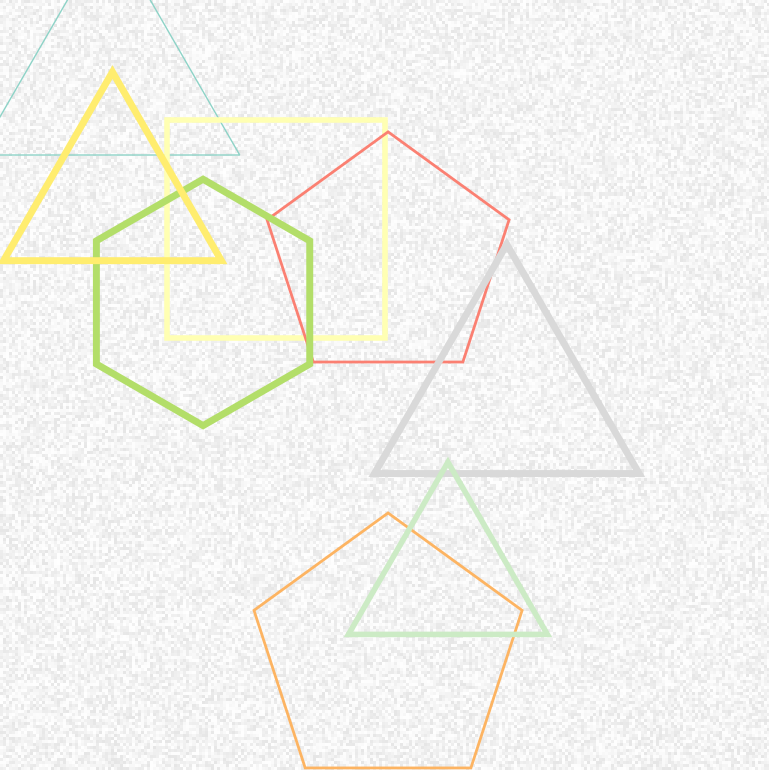[{"shape": "triangle", "thickness": 0.5, "radius": 0.98, "center": [0.141, 0.897]}, {"shape": "square", "thickness": 2, "radius": 0.71, "center": [0.359, 0.703]}, {"shape": "pentagon", "thickness": 1, "radius": 0.83, "center": [0.504, 0.664]}, {"shape": "pentagon", "thickness": 1, "radius": 0.92, "center": [0.504, 0.151]}, {"shape": "hexagon", "thickness": 2.5, "radius": 0.8, "center": [0.264, 0.607]}, {"shape": "triangle", "thickness": 2.5, "radius": 0.99, "center": [0.658, 0.484]}, {"shape": "triangle", "thickness": 2, "radius": 0.75, "center": [0.582, 0.251]}, {"shape": "triangle", "thickness": 2.5, "radius": 0.82, "center": [0.146, 0.743]}]